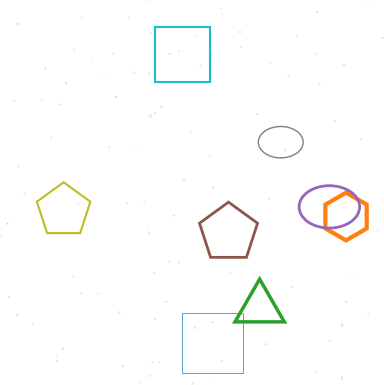[{"shape": "square", "thickness": 0.5, "radius": 0.39, "center": [0.552, 0.109]}, {"shape": "hexagon", "thickness": 3, "radius": 0.31, "center": [0.899, 0.438]}, {"shape": "triangle", "thickness": 2.5, "radius": 0.37, "center": [0.674, 0.201]}, {"shape": "oval", "thickness": 2, "radius": 0.39, "center": [0.855, 0.463]}, {"shape": "pentagon", "thickness": 2, "radius": 0.4, "center": [0.594, 0.396]}, {"shape": "oval", "thickness": 1, "radius": 0.29, "center": [0.729, 0.631]}, {"shape": "pentagon", "thickness": 1.5, "radius": 0.37, "center": [0.165, 0.454]}, {"shape": "square", "thickness": 1.5, "radius": 0.36, "center": [0.474, 0.859]}]